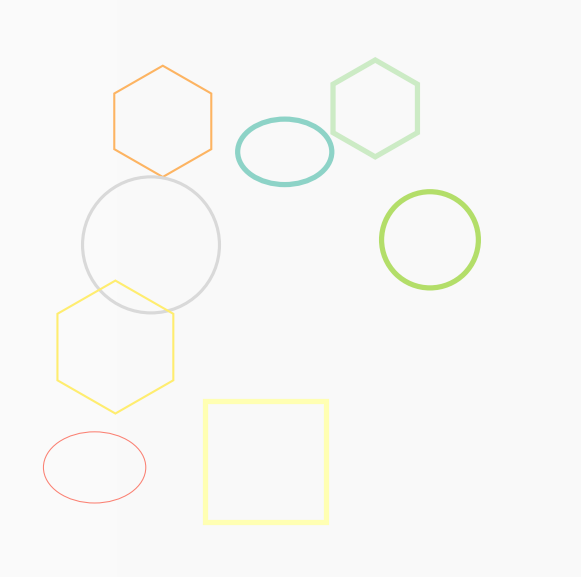[{"shape": "oval", "thickness": 2.5, "radius": 0.4, "center": [0.49, 0.736]}, {"shape": "square", "thickness": 2.5, "radius": 0.52, "center": [0.456, 0.2]}, {"shape": "oval", "thickness": 0.5, "radius": 0.44, "center": [0.163, 0.19]}, {"shape": "hexagon", "thickness": 1, "radius": 0.48, "center": [0.28, 0.789]}, {"shape": "circle", "thickness": 2.5, "radius": 0.42, "center": [0.74, 0.584]}, {"shape": "circle", "thickness": 1.5, "radius": 0.59, "center": [0.26, 0.575]}, {"shape": "hexagon", "thickness": 2.5, "radius": 0.42, "center": [0.646, 0.811]}, {"shape": "hexagon", "thickness": 1, "radius": 0.58, "center": [0.199, 0.398]}]